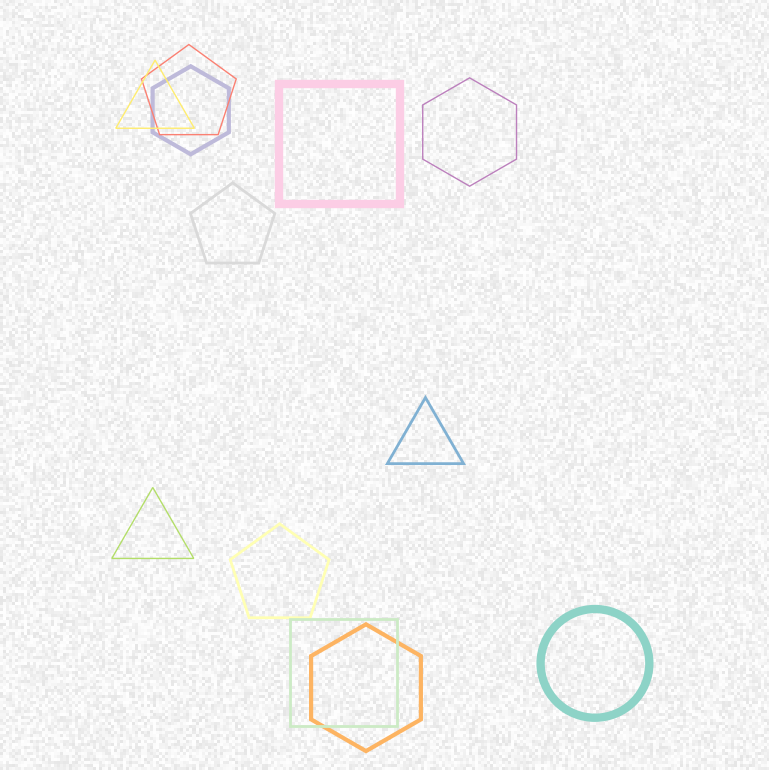[{"shape": "circle", "thickness": 3, "radius": 0.35, "center": [0.773, 0.138]}, {"shape": "pentagon", "thickness": 1, "radius": 0.34, "center": [0.363, 0.252]}, {"shape": "hexagon", "thickness": 1.5, "radius": 0.29, "center": [0.248, 0.857]}, {"shape": "pentagon", "thickness": 0.5, "radius": 0.32, "center": [0.245, 0.877]}, {"shape": "triangle", "thickness": 1, "radius": 0.29, "center": [0.553, 0.426]}, {"shape": "hexagon", "thickness": 1.5, "radius": 0.41, "center": [0.475, 0.107]}, {"shape": "triangle", "thickness": 0.5, "radius": 0.31, "center": [0.198, 0.305]}, {"shape": "square", "thickness": 3, "radius": 0.39, "center": [0.441, 0.813]}, {"shape": "pentagon", "thickness": 1, "radius": 0.29, "center": [0.302, 0.705]}, {"shape": "hexagon", "thickness": 0.5, "radius": 0.35, "center": [0.61, 0.829]}, {"shape": "square", "thickness": 1, "radius": 0.35, "center": [0.446, 0.127]}, {"shape": "triangle", "thickness": 0.5, "radius": 0.29, "center": [0.201, 0.863]}]